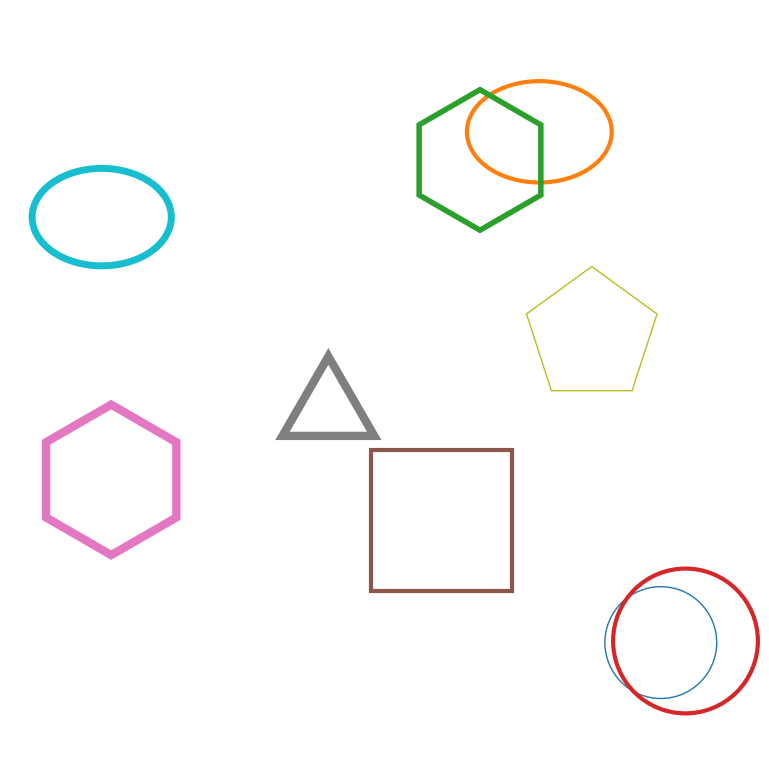[{"shape": "circle", "thickness": 0.5, "radius": 0.36, "center": [0.858, 0.165]}, {"shape": "oval", "thickness": 1.5, "radius": 0.47, "center": [0.7, 0.829]}, {"shape": "hexagon", "thickness": 2, "radius": 0.46, "center": [0.623, 0.792]}, {"shape": "circle", "thickness": 1.5, "radius": 0.47, "center": [0.89, 0.168]}, {"shape": "square", "thickness": 1.5, "radius": 0.46, "center": [0.573, 0.324]}, {"shape": "hexagon", "thickness": 3, "radius": 0.49, "center": [0.144, 0.377]}, {"shape": "triangle", "thickness": 3, "radius": 0.34, "center": [0.426, 0.468]}, {"shape": "pentagon", "thickness": 0.5, "radius": 0.45, "center": [0.769, 0.565]}, {"shape": "oval", "thickness": 2.5, "radius": 0.45, "center": [0.132, 0.718]}]